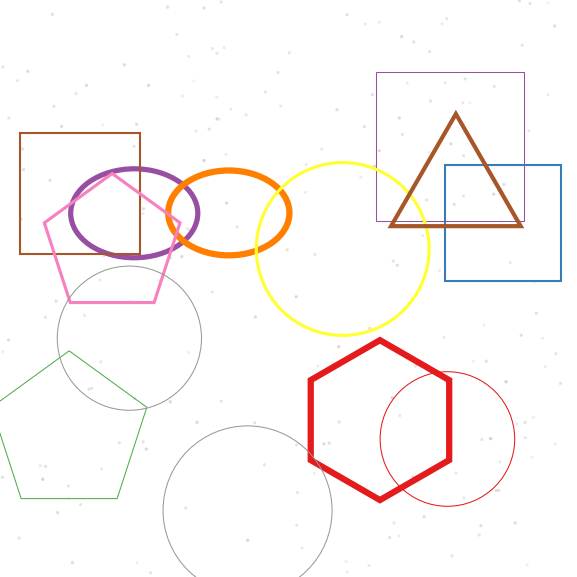[{"shape": "circle", "thickness": 0.5, "radius": 0.58, "center": [0.775, 0.239]}, {"shape": "hexagon", "thickness": 3, "radius": 0.69, "center": [0.658, 0.272]}, {"shape": "square", "thickness": 1, "radius": 0.5, "center": [0.872, 0.613]}, {"shape": "pentagon", "thickness": 0.5, "radius": 0.71, "center": [0.12, 0.25]}, {"shape": "oval", "thickness": 2.5, "radius": 0.55, "center": [0.232, 0.63]}, {"shape": "square", "thickness": 0.5, "radius": 0.64, "center": [0.779, 0.745]}, {"shape": "oval", "thickness": 3, "radius": 0.52, "center": [0.396, 0.63]}, {"shape": "circle", "thickness": 1.5, "radius": 0.75, "center": [0.593, 0.568]}, {"shape": "square", "thickness": 1, "radius": 0.52, "center": [0.138, 0.664]}, {"shape": "triangle", "thickness": 2, "radius": 0.65, "center": [0.789, 0.672]}, {"shape": "pentagon", "thickness": 1.5, "radius": 0.62, "center": [0.194, 0.575]}, {"shape": "circle", "thickness": 0.5, "radius": 0.73, "center": [0.429, 0.115]}, {"shape": "circle", "thickness": 0.5, "radius": 0.62, "center": [0.224, 0.414]}]